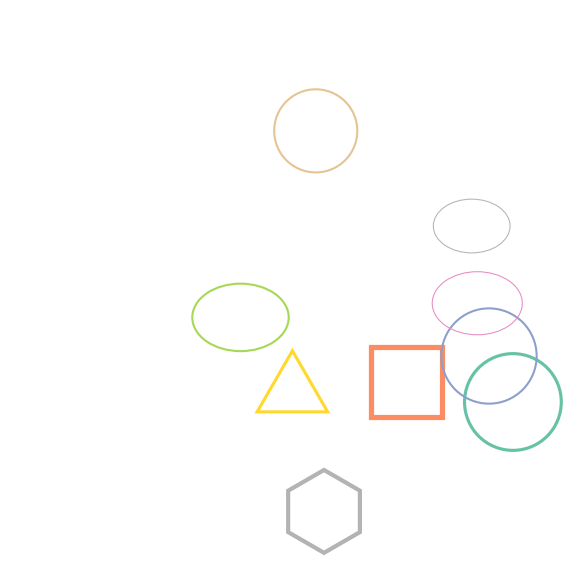[{"shape": "circle", "thickness": 1.5, "radius": 0.42, "center": [0.888, 0.303]}, {"shape": "square", "thickness": 2.5, "radius": 0.31, "center": [0.704, 0.338]}, {"shape": "circle", "thickness": 1, "radius": 0.41, "center": [0.847, 0.383]}, {"shape": "oval", "thickness": 0.5, "radius": 0.39, "center": [0.826, 0.474]}, {"shape": "oval", "thickness": 1, "radius": 0.42, "center": [0.416, 0.45]}, {"shape": "triangle", "thickness": 1.5, "radius": 0.35, "center": [0.506, 0.321]}, {"shape": "circle", "thickness": 1, "radius": 0.36, "center": [0.547, 0.773]}, {"shape": "hexagon", "thickness": 2, "radius": 0.36, "center": [0.561, 0.114]}, {"shape": "oval", "thickness": 0.5, "radius": 0.33, "center": [0.817, 0.608]}]